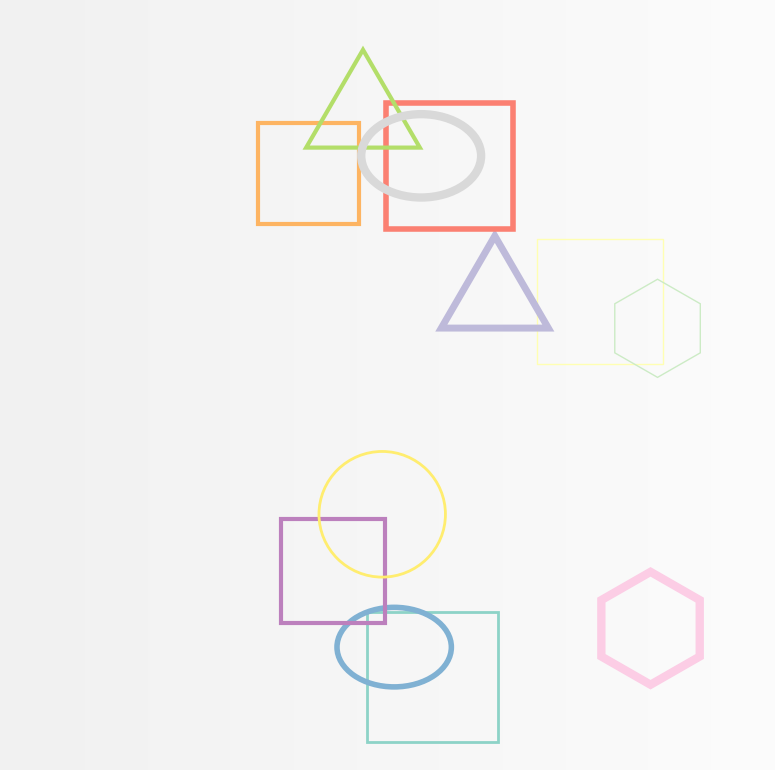[{"shape": "square", "thickness": 1, "radius": 0.42, "center": [0.558, 0.121]}, {"shape": "square", "thickness": 0.5, "radius": 0.41, "center": [0.774, 0.609]}, {"shape": "triangle", "thickness": 2.5, "radius": 0.4, "center": [0.638, 0.614]}, {"shape": "square", "thickness": 2, "radius": 0.41, "center": [0.58, 0.785]}, {"shape": "oval", "thickness": 2, "radius": 0.37, "center": [0.509, 0.16]}, {"shape": "square", "thickness": 1.5, "radius": 0.33, "center": [0.398, 0.775]}, {"shape": "triangle", "thickness": 1.5, "radius": 0.42, "center": [0.468, 0.851]}, {"shape": "hexagon", "thickness": 3, "radius": 0.37, "center": [0.839, 0.184]}, {"shape": "oval", "thickness": 3, "radius": 0.39, "center": [0.543, 0.798]}, {"shape": "square", "thickness": 1.5, "radius": 0.34, "center": [0.43, 0.258]}, {"shape": "hexagon", "thickness": 0.5, "radius": 0.32, "center": [0.848, 0.574]}, {"shape": "circle", "thickness": 1, "radius": 0.41, "center": [0.493, 0.332]}]